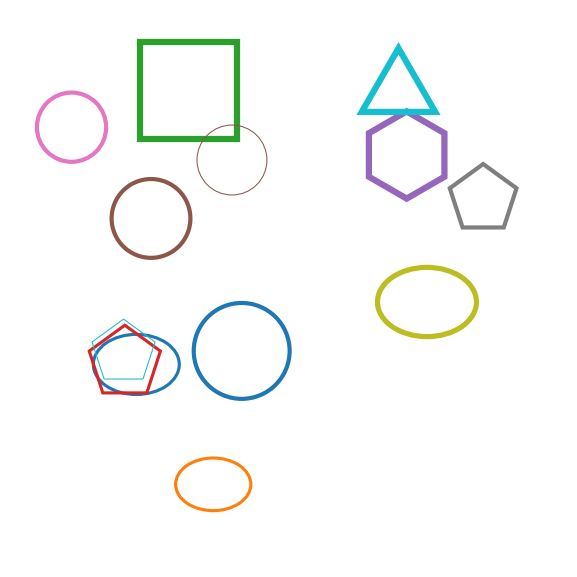[{"shape": "circle", "thickness": 2, "radius": 0.42, "center": [0.419, 0.391]}, {"shape": "oval", "thickness": 1.5, "radius": 0.37, "center": [0.236, 0.368]}, {"shape": "oval", "thickness": 1.5, "radius": 0.33, "center": [0.369, 0.16]}, {"shape": "square", "thickness": 3, "radius": 0.42, "center": [0.326, 0.843]}, {"shape": "pentagon", "thickness": 1.5, "radius": 0.32, "center": [0.216, 0.371]}, {"shape": "hexagon", "thickness": 3, "radius": 0.38, "center": [0.704, 0.731]}, {"shape": "circle", "thickness": 0.5, "radius": 0.3, "center": [0.402, 0.722]}, {"shape": "circle", "thickness": 2, "radius": 0.34, "center": [0.261, 0.621]}, {"shape": "circle", "thickness": 2, "radius": 0.3, "center": [0.124, 0.779]}, {"shape": "pentagon", "thickness": 2, "radius": 0.3, "center": [0.837, 0.654]}, {"shape": "oval", "thickness": 2.5, "radius": 0.43, "center": [0.739, 0.476]}, {"shape": "pentagon", "thickness": 0.5, "radius": 0.29, "center": [0.214, 0.389]}, {"shape": "triangle", "thickness": 3, "radius": 0.37, "center": [0.69, 0.842]}]